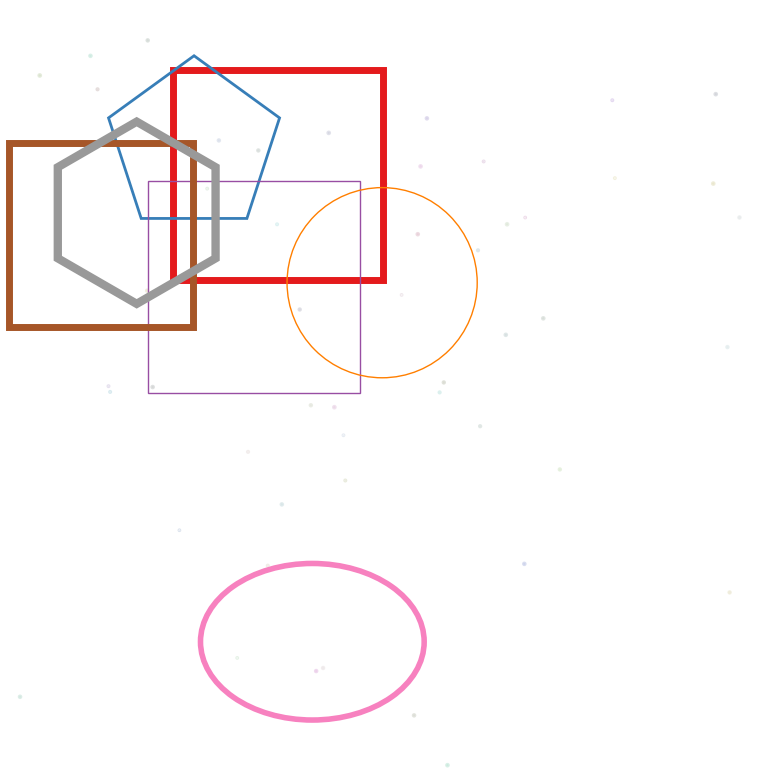[{"shape": "square", "thickness": 2.5, "radius": 0.68, "center": [0.361, 0.773]}, {"shape": "pentagon", "thickness": 1, "radius": 0.58, "center": [0.252, 0.811]}, {"shape": "square", "thickness": 0.5, "radius": 0.69, "center": [0.329, 0.628]}, {"shape": "circle", "thickness": 0.5, "radius": 0.62, "center": [0.496, 0.633]}, {"shape": "square", "thickness": 2.5, "radius": 0.6, "center": [0.131, 0.695]}, {"shape": "oval", "thickness": 2, "radius": 0.73, "center": [0.406, 0.167]}, {"shape": "hexagon", "thickness": 3, "radius": 0.59, "center": [0.178, 0.724]}]